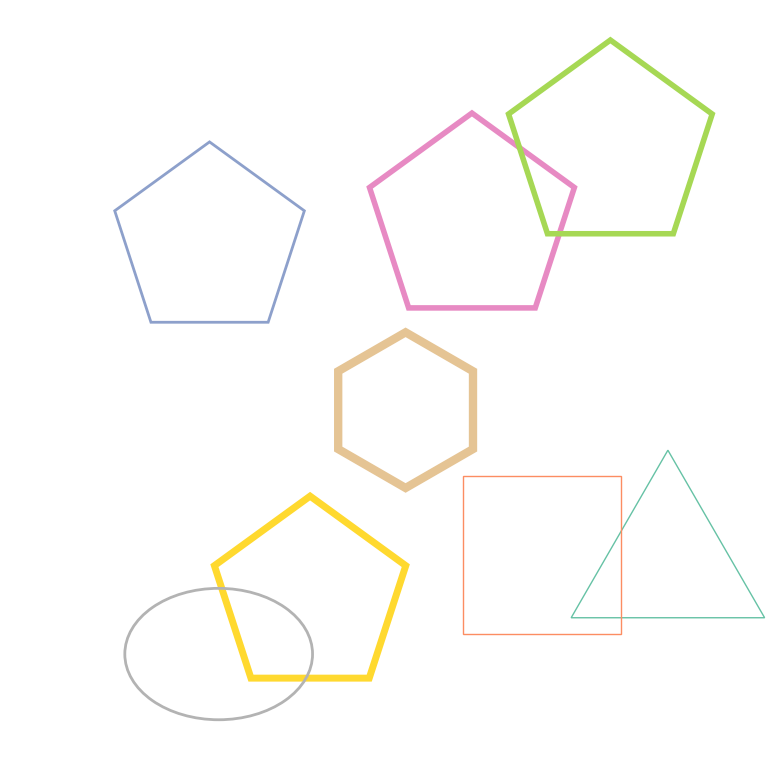[{"shape": "triangle", "thickness": 0.5, "radius": 0.73, "center": [0.867, 0.27]}, {"shape": "square", "thickness": 0.5, "radius": 0.51, "center": [0.704, 0.279]}, {"shape": "pentagon", "thickness": 1, "radius": 0.65, "center": [0.272, 0.686]}, {"shape": "pentagon", "thickness": 2, "radius": 0.7, "center": [0.613, 0.713]}, {"shape": "pentagon", "thickness": 2, "radius": 0.7, "center": [0.793, 0.809]}, {"shape": "pentagon", "thickness": 2.5, "radius": 0.65, "center": [0.403, 0.225]}, {"shape": "hexagon", "thickness": 3, "radius": 0.51, "center": [0.527, 0.467]}, {"shape": "oval", "thickness": 1, "radius": 0.61, "center": [0.284, 0.151]}]